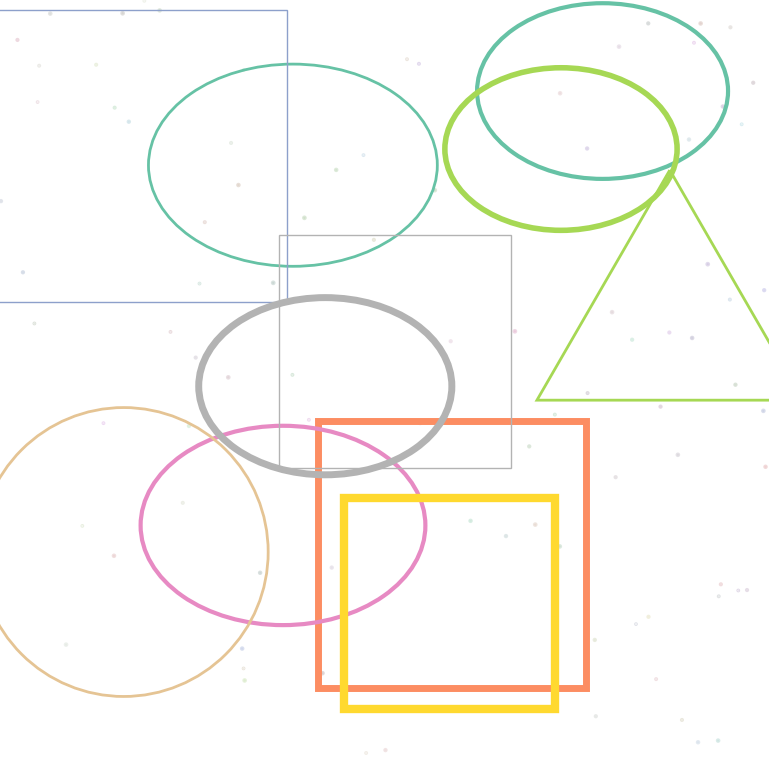[{"shape": "oval", "thickness": 1, "radius": 0.94, "center": [0.38, 0.785]}, {"shape": "oval", "thickness": 1.5, "radius": 0.81, "center": [0.783, 0.882]}, {"shape": "square", "thickness": 2.5, "radius": 0.87, "center": [0.587, 0.28]}, {"shape": "square", "thickness": 0.5, "radius": 0.95, "center": [0.183, 0.798]}, {"shape": "oval", "thickness": 1.5, "radius": 0.92, "center": [0.368, 0.318]}, {"shape": "oval", "thickness": 2, "radius": 0.75, "center": [0.729, 0.806]}, {"shape": "triangle", "thickness": 1, "radius": 1.0, "center": [0.87, 0.58]}, {"shape": "square", "thickness": 3, "radius": 0.68, "center": [0.584, 0.217]}, {"shape": "circle", "thickness": 1, "radius": 0.94, "center": [0.161, 0.283]}, {"shape": "square", "thickness": 0.5, "radius": 0.75, "center": [0.513, 0.543]}, {"shape": "oval", "thickness": 2.5, "radius": 0.82, "center": [0.422, 0.498]}]